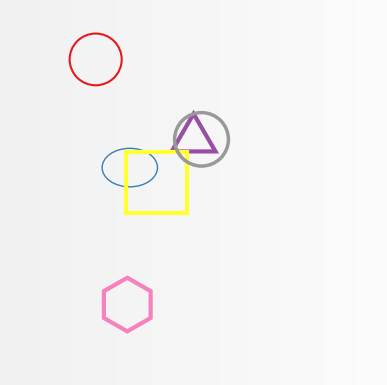[{"shape": "circle", "thickness": 1.5, "radius": 0.34, "center": [0.247, 0.846]}, {"shape": "oval", "thickness": 1, "radius": 0.36, "center": [0.335, 0.565]}, {"shape": "triangle", "thickness": 3, "radius": 0.33, "center": [0.5, 0.639]}, {"shape": "square", "thickness": 3, "radius": 0.39, "center": [0.403, 0.525]}, {"shape": "hexagon", "thickness": 3, "radius": 0.35, "center": [0.328, 0.209]}, {"shape": "circle", "thickness": 2.5, "radius": 0.35, "center": [0.52, 0.638]}]